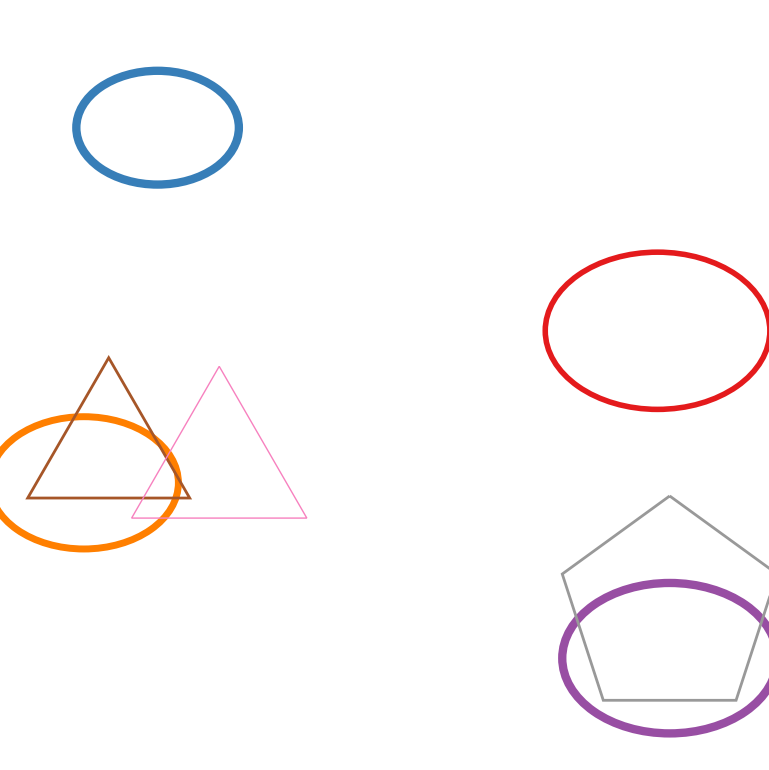[{"shape": "oval", "thickness": 2, "radius": 0.73, "center": [0.854, 0.57]}, {"shape": "oval", "thickness": 3, "radius": 0.53, "center": [0.205, 0.834]}, {"shape": "oval", "thickness": 3, "radius": 0.7, "center": [0.87, 0.145]}, {"shape": "oval", "thickness": 2.5, "radius": 0.61, "center": [0.109, 0.373]}, {"shape": "triangle", "thickness": 1, "radius": 0.61, "center": [0.141, 0.414]}, {"shape": "triangle", "thickness": 0.5, "radius": 0.66, "center": [0.285, 0.393]}, {"shape": "pentagon", "thickness": 1, "radius": 0.73, "center": [0.87, 0.209]}]